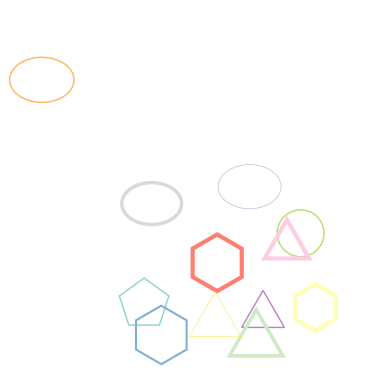[{"shape": "pentagon", "thickness": 1, "radius": 0.34, "center": [0.374, 0.21]}, {"shape": "hexagon", "thickness": 3, "radius": 0.3, "center": [0.819, 0.202]}, {"shape": "oval", "thickness": 0.5, "radius": 0.41, "center": [0.648, 0.515]}, {"shape": "hexagon", "thickness": 3, "radius": 0.37, "center": [0.564, 0.317]}, {"shape": "hexagon", "thickness": 1.5, "radius": 0.38, "center": [0.419, 0.13]}, {"shape": "oval", "thickness": 1, "radius": 0.42, "center": [0.109, 0.793]}, {"shape": "circle", "thickness": 1, "radius": 0.3, "center": [0.781, 0.394]}, {"shape": "triangle", "thickness": 3, "radius": 0.33, "center": [0.745, 0.362]}, {"shape": "oval", "thickness": 2.5, "radius": 0.39, "center": [0.394, 0.471]}, {"shape": "triangle", "thickness": 1, "radius": 0.32, "center": [0.683, 0.182]}, {"shape": "triangle", "thickness": 2.5, "radius": 0.4, "center": [0.665, 0.116]}, {"shape": "triangle", "thickness": 0.5, "radius": 0.39, "center": [0.559, 0.164]}]